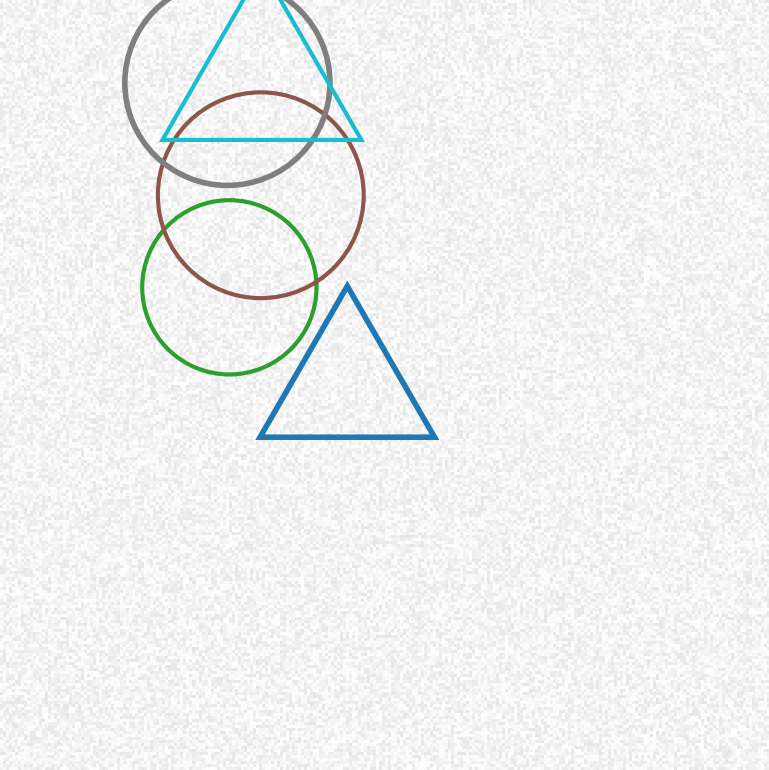[{"shape": "triangle", "thickness": 2, "radius": 0.65, "center": [0.451, 0.498]}, {"shape": "circle", "thickness": 1.5, "radius": 0.57, "center": [0.298, 0.627]}, {"shape": "circle", "thickness": 1.5, "radius": 0.67, "center": [0.339, 0.746]}, {"shape": "circle", "thickness": 2, "radius": 0.67, "center": [0.295, 0.892]}, {"shape": "triangle", "thickness": 1.5, "radius": 0.75, "center": [0.34, 0.893]}]